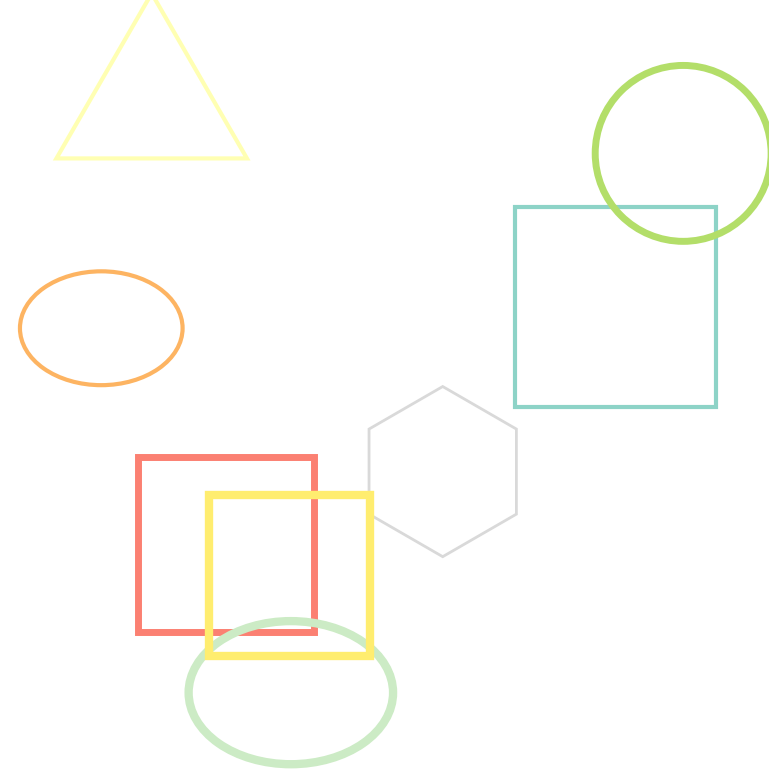[{"shape": "square", "thickness": 1.5, "radius": 0.65, "center": [0.8, 0.601]}, {"shape": "triangle", "thickness": 1.5, "radius": 0.71, "center": [0.197, 0.866]}, {"shape": "square", "thickness": 2.5, "radius": 0.57, "center": [0.293, 0.293]}, {"shape": "oval", "thickness": 1.5, "radius": 0.53, "center": [0.132, 0.574]}, {"shape": "circle", "thickness": 2.5, "radius": 0.57, "center": [0.887, 0.801]}, {"shape": "hexagon", "thickness": 1, "radius": 0.55, "center": [0.575, 0.388]}, {"shape": "oval", "thickness": 3, "radius": 0.66, "center": [0.378, 0.1]}, {"shape": "square", "thickness": 3, "radius": 0.52, "center": [0.376, 0.253]}]